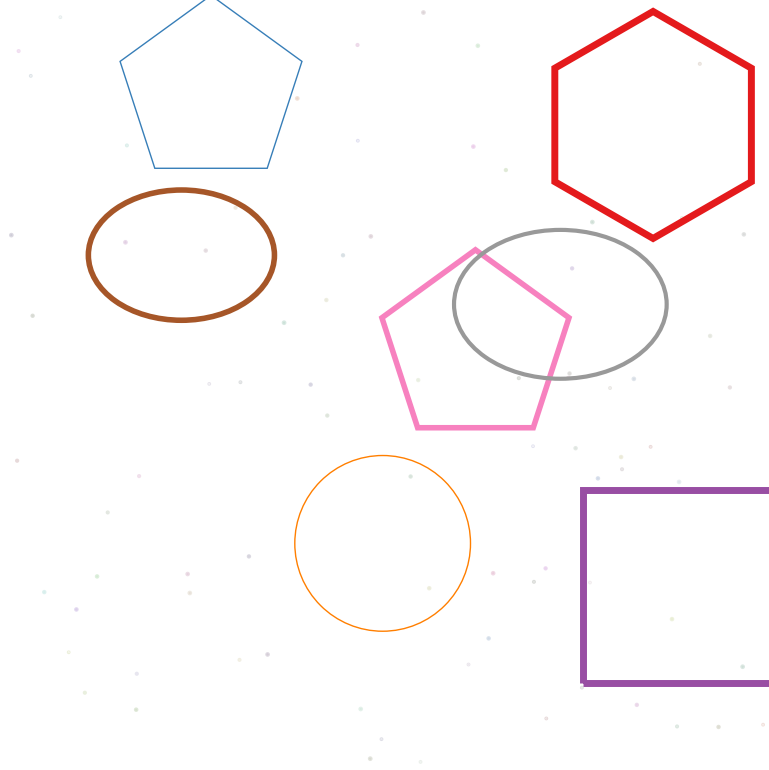[{"shape": "hexagon", "thickness": 2.5, "radius": 0.74, "center": [0.848, 0.838]}, {"shape": "pentagon", "thickness": 0.5, "radius": 0.62, "center": [0.274, 0.882]}, {"shape": "square", "thickness": 2.5, "radius": 0.62, "center": [0.882, 0.238]}, {"shape": "circle", "thickness": 0.5, "radius": 0.57, "center": [0.497, 0.294]}, {"shape": "oval", "thickness": 2, "radius": 0.6, "center": [0.236, 0.669]}, {"shape": "pentagon", "thickness": 2, "radius": 0.64, "center": [0.617, 0.548]}, {"shape": "oval", "thickness": 1.5, "radius": 0.69, "center": [0.728, 0.605]}]